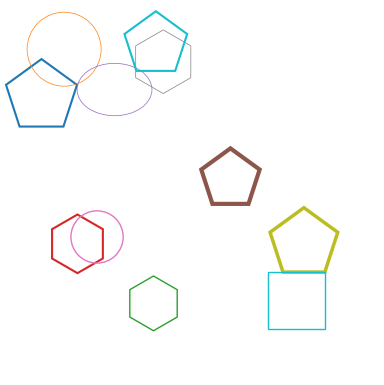[{"shape": "pentagon", "thickness": 1.5, "radius": 0.48, "center": [0.108, 0.75]}, {"shape": "circle", "thickness": 0.5, "radius": 0.48, "center": [0.167, 0.872]}, {"shape": "hexagon", "thickness": 1, "radius": 0.36, "center": [0.399, 0.212]}, {"shape": "hexagon", "thickness": 1.5, "radius": 0.38, "center": [0.201, 0.367]}, {"shape": "oval", "thickness": 0.5, "radius": 0.49, "center": [0.297, 0.767]}, {"shape": "pentagon", "thickness": 3, "radius": 0.4, "center": [0.599, 0.535]}, {"shape": "circle", "thickness": 1, "radius": 0.34, "center": [0.252, 0.385]}, {"shape": "hexagon", "thickness": 0.5, "radius": 0.41, "center": [0.424, 0.84]}, {"shape": "pentagon", "thickness": 2.5, "radius": 0.46, "center": [0.789, 0.368]}, {"shape": "square", "thickness": 1, "radius": 0.37, "center": [0.769, 0.22]}, {"shape": "pentagon", "thickness": 1.5, "radius": 0.43, "center": [0.405, 0.885]}]